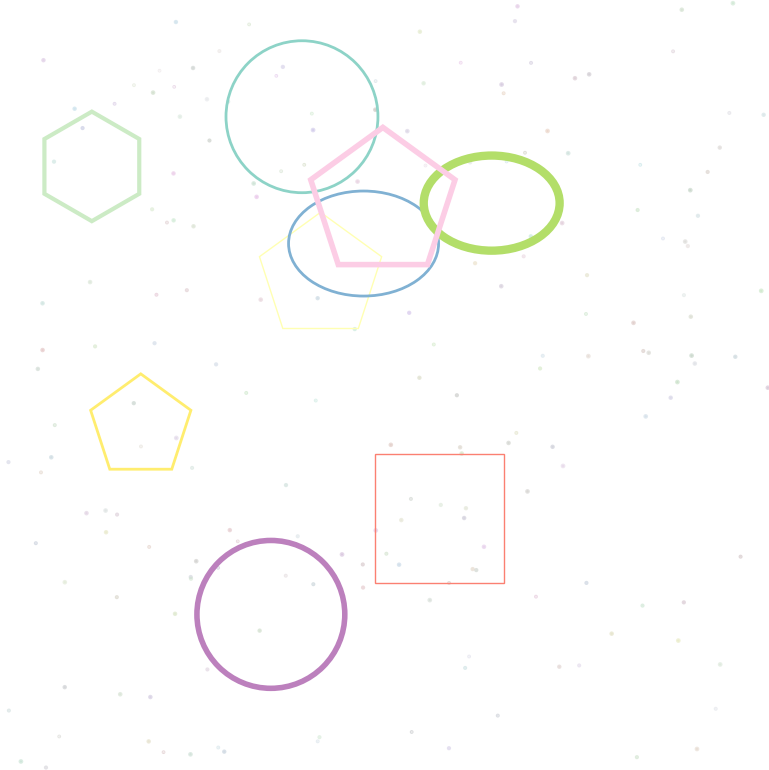[{"shape": "circle", "thickness": 1, "radius": 0.49, "center": [0.392, 0.848]}, {"shape": "pentagon", "thickness": 0.5, "radius": 0.42, "center": [0.416, 0.641]}, {"shape": "square", "thickness": 0.5, "radius": 0.42, "center": [0.571, 0.327]}, {"shape": "oval", "thickness": 1, "radius": 0.49, "center": [0.472, 0.684]}, {"shape": "oval", "thickness": 3, "radius": 0.44, "center": [0.639, 0.736]}, {"shape": "pentagon", "thickness": 2, "radius": 0.49, "center": [0.497, 0.736]}, {"shape": "circle", "thickness": 2, "radius": 0.48, "center": [0.352, 0.202]}, {"shape": "hexagon", "thickness": 1.5, "radius": 0.36, "center": [0.119, 0.784]}, {"shape": "pentagon", "thickness": 1, "radius": 0.34, "center": [0.183, 0.446]}]